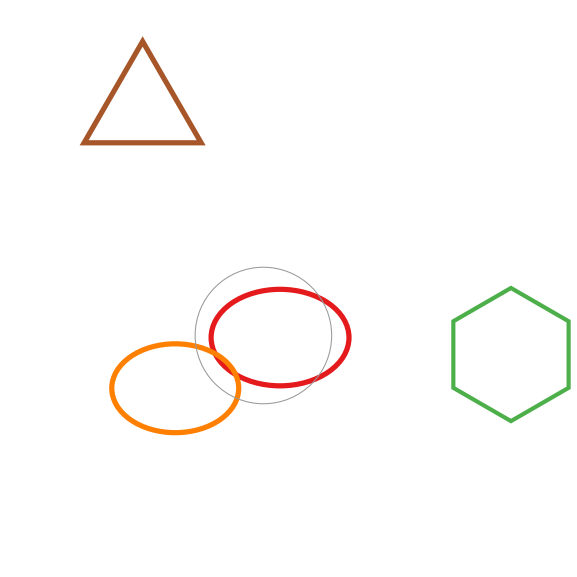[{"shape": "oval", "thickness": 2.5, "radius": 0.6, "center": [0.485, 0.415]}, {"shape": "hexagon", "thickness": 2, "radius": 0.58, "center": [0.885, 0.385]}, {"shape": "oval", "thickness": 2.5, "radius": 0.55, "center": [0.303, 0.327]}, {"shape": "triangle", "thickness": 2.5, "radius": 0.59, "center": [0.247, 0.81]}, {"shape": "circle", "thickness": 0.5, "radius": 0.59, "center": [0.456, 0.418]}]